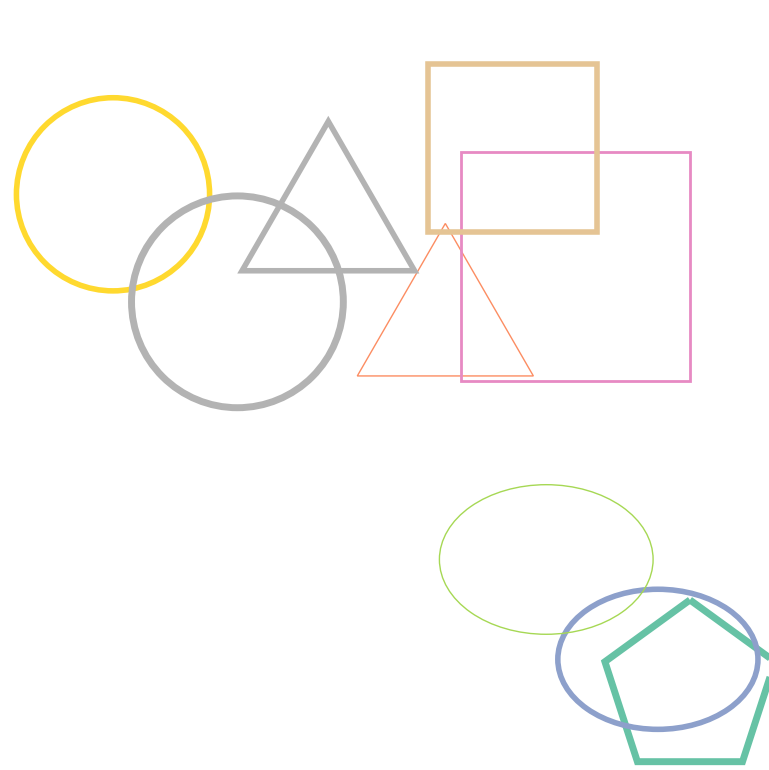[{"shape": "pentagon", "thickness": 2.5, "radius": 0.58, "center": [0.896, 0.105]}, {"shape": "triangle", "thickness": 0.5, "radius": 0.66, "center": [0.578, 0.578]}, {"shape": "oval", "thickness": 2, "radius": 0.65, "center": [0.854, 0.144]}, {"shape": "square", "thickness": 1, "radius": 0.74, "center": [0.747, 0.654]}, {"shape": "oval", "thickness": 0.5, "radius": 0.69, "center": [0.709, 0.273]}, {"shape": "circle", "thickness": 2, "radius": 0.63, "center": [0.147, 0.748]}, {"shape": "square", "thickness": 2, "radius": 0.55, "center": [0.665, 0.808]}, {"shape": "circle", "thickness": 2.5, "radius": 0.69, "center": [0.308, 0.608]}, {"shape": "triangle", "thickness": 2, "radius": 0.65, "center": [0.426, 0.713]}]